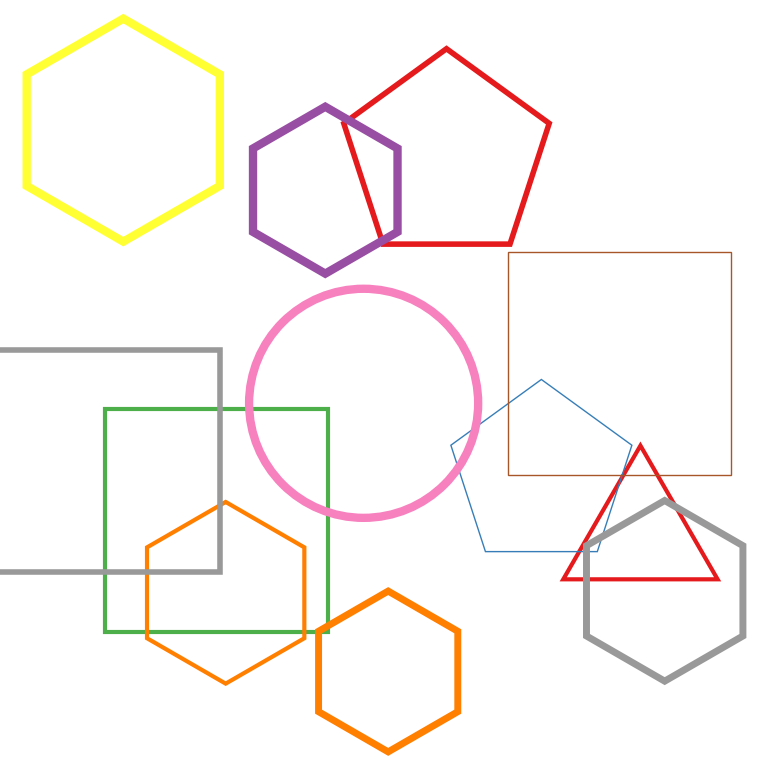[{"shape": "pentagon", "thickness": 2, "radius": 0.7, "center": [0.58, 0.796]}, {"shape": "triangle", "thickness": 1.5, "radius": 0.58, "center": [0.832, 0.306]}, {"shape": "pentagon", "thickness": 0.5, "radius": 0.62, "center": [0.703, 0.384]}, {"shape": "square", "thickness": 1.5, "radius": 0.72, "center": [0.281, 0.325]}, {"shape": "hexagon", "thickness": 3, "radius": 0.54, "center": [0.422, 0.753]}, {"shape": "hexagon", "thickness": 2.5, "radius": 0.52, "center": [0.504, 0.128]}, {"shape": "hexagon", "thickness": 1.5, "radius": 0.59, "center": [0.293, 0.23]}, {"shape": "hexagon", "thickness": 3, "radius": 0.72, "center": [0.16, 0.831]}, {"shape": "square", "thickness": 0.5, "radius": 0.73, "center": [0.805, 0.528]}, {"shape": "circle", "thickness": 3, "radius": 0.74, "center": [0.472, 0.476]}, {"shape": "hexagon", "thickness": 2.5, "radius": 0.59, "center": [0.863, 0.233]}, {"shape": "square", "thickness": 2, "radius": 0.72, "center": [0.141, 0.401]}]